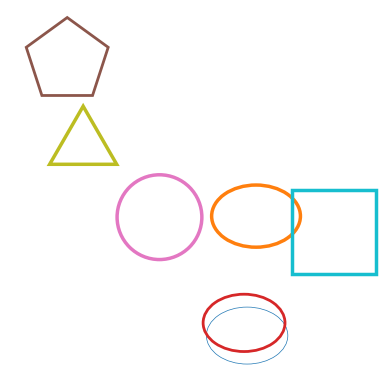[{"shape": "oval", "thickness": 0.5, "radius": 0.53, "center": [0.642, 0.128]}, {"shape": "oval", "thickness": 2.5, "radius": 0.58, "center": [0.665, 0.439]}, {"shape": "oval", "thickness": 2, "radius": 0.53, "center": [0.634, 0.161]}, {"shape": "pentagon", "thickness": 2, "radius": 0.56, "center": [0.175, 0.843]}, {"shape": "circle", "thickness": 2.5, "radius": 0.55, "center": [0.414, 0.436]}, {"shape": "triangle", "thickness": 2.5, "radius": 0.5, "center": [0.216, 0.624]}, {"shape": "square", "thickness": 2.5, "radius": 0.54, "center": [0.867, 0.398]}]